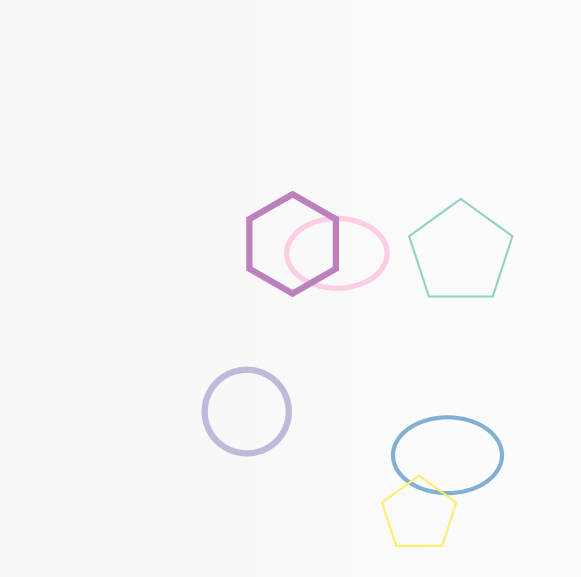[{"shape": "pentagon", "thickness": 1, "radius": 0.47, "center": [0.793, 0.561]}, {"shape": "circle", "thickness": 3, "radius": 0.36, "center": [0.425, 0.286]}, {"shape": "oval", "thickness": 2, "radius": 0.47, "center": [0.77, 0.211]}, {"shape": "oval", "thickness": 2.5, "radius": 0.43, "center": [0.58, 0.56]}, {"shape": "hexagon", "thickness": 3, "radius": 0.43, "center": [0.503, 0.577]}, {"shape": "pentagon", "thickness": 1, "radius": 0.34, "center": [0.721, 0.108]}]